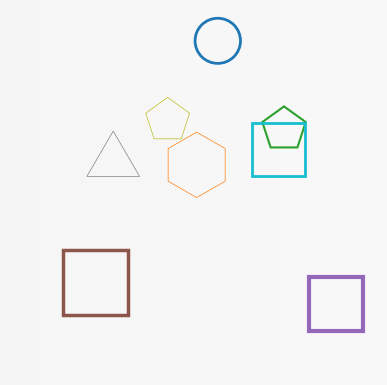[{"shape": "circle", "thickness": 2, "radius": 0.29, "center": [0.562, 0.894]}, {"shape": "hexagon", "thickness": 0.5, "radius": 0.42, "center": [0.507, 0.572]}, {"shape": "pentagon", "thickness": 1.5, "radius": 0.29, "center": [0.733, 0.665]}, {"shape": "square", "thickness": 3, "radius": 0.35, "center": [0.868, 0.21]}, {"shape": "square", "thickness": 2.5, "radius": 0.42, "center": [0.247, 0.266]}, {"shape": "triangle", "thickness": 0.5, "radius": 0.39, "center": [0.292, 0.581]}, {"shape": "pentagon", "thickness": 0.5, "radius": 0.3, "center": [0.433, 0.688]}, {"shape": "square", "thickness": 2, "radius": 0.34, "center": [0.719, 0.611]}]